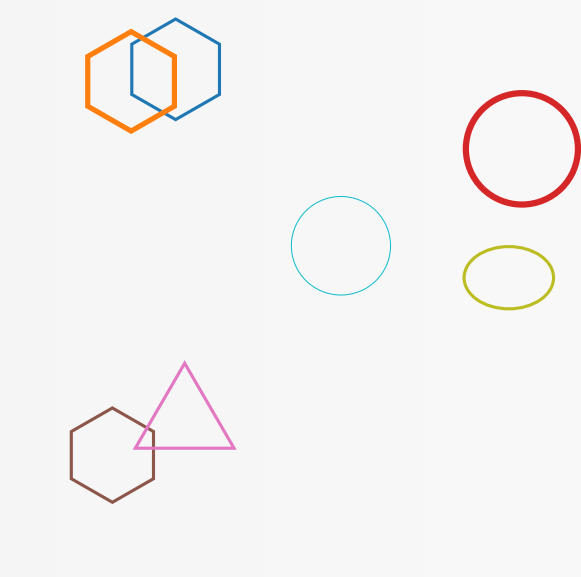[{"shape": "hexagon", "thickness": 1.5, "radius": 0.44, "center": [0.302, 0.879]}, {"shape": "hexagon", "thickness": 2.5, "radius": 0.43, "center": [0.226, 0.858]}, {"shape": "circle", "thickness": 3, "radius": 0.48, "center": [0.898, 0.741]}, {"shape": "hexagon", "thickness": 1.5, "radius": 0.41, "center": [0.193, 0.211]}, {"shape": "triangle", "thickness": 1.5, "radius": 0.49, "center": [0.318, 0.272]}, {"shape": "oval", "thickness": 1.5, "radius": 0.38, "center": [0.875, 0.518]}, {"shape": "circle", "thickness": 0.5, "radius": 0.43, "center": [0.587, 0.574]}]